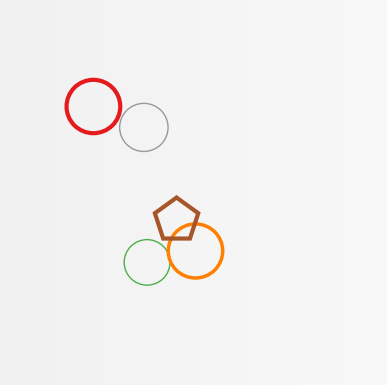[{"shape": "circle", "thickness": 3, "radius": 0.35, "center": [0.241, 0.723]}, {"shape": "circle", "thickness": 1, "radius": 0.3, "center": [0.38, 0.318]}, {"shape": "circle", "thickness": 2.5, "radius": 0.35, "center": [0.504, 0.348]}, {"shape": "pentagon", "thickness": 3, "radius": 0.29, "center": [0.456, 0.428]}, {"shape": "circle", "thickness": 1, "radius": 0.31, "center": [0.371, 0.669]}]